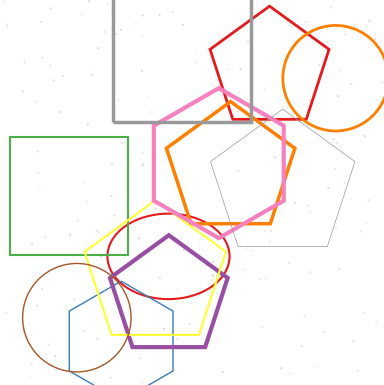[{"shape": "pentagon", "thickness": 2, "radius": 0.81, "center": [0.7, 0.822]}, {"shape": "oval", "thickness": 1.5, "radius": 0.79, "center": [0.438, 0.334]}, {"shape": "hexagon", "thickness": 1, "radius": 0.78, "center": [0.315, 0.114]}, {"shape": "square", "thickness": 1.5, "radius": 0.77, "center": [0.178, 0.49]}, {"shape": "pentagon", "thickness": 3, "radius": 0.8, "center": [0.439, 0.228]}, {"shape": "circle", "thickness": 2, "radius": 0.69, "center": [0.872, 0.797]}, {"shape": "pentagon", "thickness": 2.5, "radius": 0.88, "center": [0.599, 0.561]}, {"shape": "pentagon", "thickness": 1.5, "radius": 0.97, "center": [0.403, 0.286]}, {"shape": "circle", "thickness": 1, "radius": 0.7, "center": [0.2, 0.175]}, {"shape": "hexagon", "thickness": 3, "radius": 0.97, "center": [0.568, 0.576]}, {"shape": "pentagon", "thickness": 0.5, "radius": 0.99, "center": [0.734, 0.519]}, {"shape": "square", "thickness": 2.5, "radius": 0.9, "center": [0.472, 0.863]}]